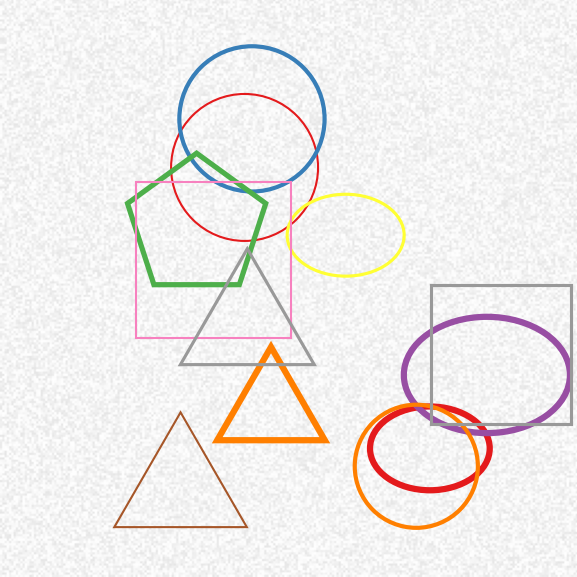[{"shape": "oval", "thickness": 3, "radius": 0.52, "center": [0.744, 0.223]}, {"shape": "circle", "thickness": 1, "radius": 0.64, "center": [0.424, 0.709]}, {"shape": "circle", "thickness": 2, "radius": 0.63, "center": [0.436, 0.793]}, {"shape": "pentagon", "thickness": 2.5, "radius": 0.63, "center": [0.34, 0.608]}, {"shape": "oval", "thickness": 3, "radius": 0.72, "center": [0.843, 0.35]}, {"shape": "triangle", "thickness": 3, "radius": 0.54, "center": [0.469, 0.291]}, {"shape": "circle", "thickness": 2, "radius": 0.53, "center": [0.721, 0.192]}, {"shape": "oval", "thickness": 1.5, "radius": 0.51, "center": [0.599, 0.592]}, {"shape": "triangle", "thickness": 1, "radius": 0.66, "center": [0.313, 0.153]}, {"shape": "square", "thickness": 1, "radius": 0.67, "center": [0.37, 0.549]}, {"shape": "square", "thickness": 1.5, "radius": 0.61, "center": [0.868, 0.385]}, {"shape": "triangle", "thickness": 1.5, "radius": 0.67, "center": [0.428, 0.435]}]